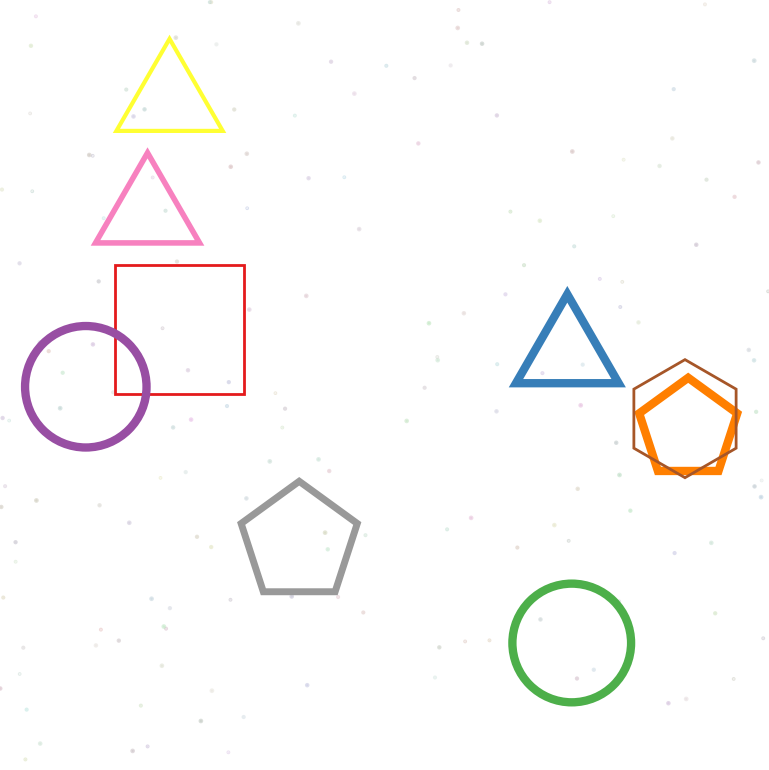[{"shape": "square", "thickness": 1, "radius": 0.42, "center": [0.233, 0.571]}, {"shape": "triangle", "thickness": 3, "radius": 0.38, "center": [0.737, 0.541]}, {"shape": "circle", "thickness": 3, "radius": 0.39, "center": [0.743, 0.165]}, {"shape": "circle", "thickness": 3, "radius": 0.39, "center": [0.111, 0.498]}, {"shape": "pentagon", "thickness": 3, "radius": 0.33, "center": [0.894, 0.442]}, {"shape": "triangle", "thickness": 1.5, "radius": 0.4, "center": [0.22, 0.87]}, {"shape": "hexagon", "thickness": 1, "radius": 0.38, "center": [0.89, 0.456]}, {"shape": "triangle", "thickness": 2, "radius": 0.39, "center": [0.192, 0.724]}, {"shape": "pentagon", "thickness": 2.5, "radius": 0.4, "center": [0.389, 0.296]}]